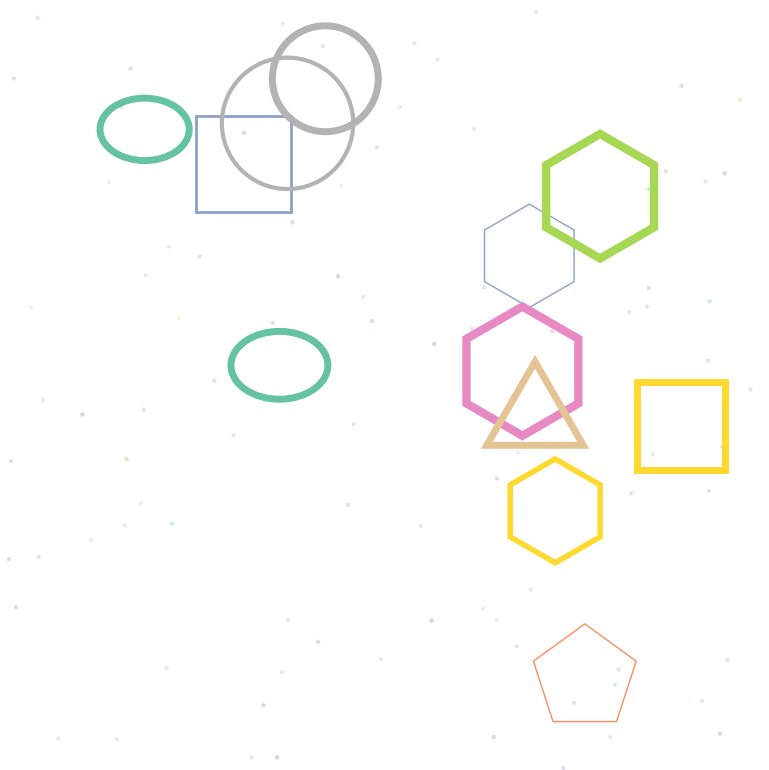[{"shape": "oval", "thickness": 2.5, "radius": 0.31, "center": [0.363, 0.526]}, {"shape": "oval", "thickness": 2.5, "radius": 0.29, "center": [0.188, 0.832]}, {"shape": "pentagon", "thickness": 0.5, "radius": 0.35, "center": [0.759, 0.12]}, {"shape": "hexagon", "thickness": 0.5, "radius": 0.34, "center": [0.687, 0.668]}, {"shape": "square", "thickness": 1, "radius": 0.31, "center": [0.317, 0.787]}, {"shape": "hexagon", "thickness": 3, "radius": 0.42, "center": [0.678, 0.518]}, {"shape": "hexagon", "thickness": 3, "radius": 0.4, "center": [0.779, 0.745]}, {"shape": "hexagon", "thickness": 2, "radius": 0.34, "center": [0.721, 0.337]}, {"shape": "square", "thickness": 2.5, "radius": 0.29, "center": [0.884, 0.446]}, {"shape": "triangle", "thickness": 2.5, "radius": 0.36, "center": [0.695, 0.458]}, {"shape": "circle", "thickness": 2.5, "radius": 0.34, "center": [0.422, 0.898]}, {"shape": "circle", "thickness": 1.5, "radius": 0.43, "center": [0.373, 0.84]}]